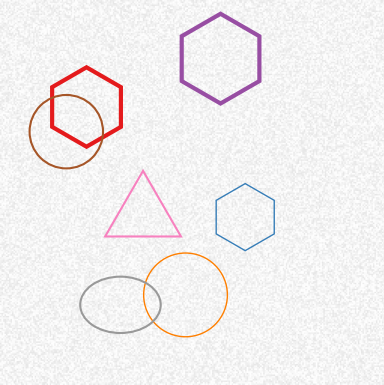[{"shape": "hexagon", "thickness": 3, "radius": 0.52, "center": [0.225, 0.722]}, {"shape": "hexagon", "thickness": 1, "radius": 0.44, "center": [0.637, 0.436]}, {"shape": "hexagon", "thickness": 3, "radius": 0.58, "center": [0.573, 0.848]}, {"shape": "circle", "thickness": 1, "radius": 0.54, "center": [0.482, 0.234]}, {"shape": "circle", "thickness": 1.5, "radius": 0.48, "center": [0.172, 0.658]}, {"shape": "triangle", "thickness": 1.5, "radius": 0.57, "center": [0.372, 0.443]}, {"shape": "oval", "thickness": 1.5, "radius": 0.52, "center": [0.313, 0.208]}]